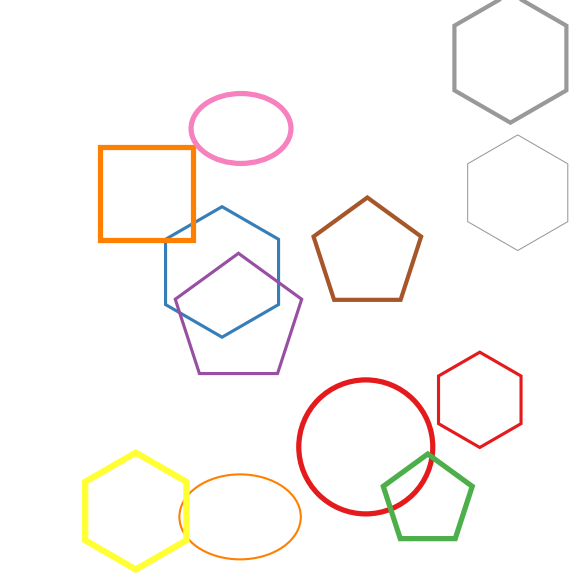[{"shape": "hexagon", "thickness": 1.5, "radius": 0.41, "center": [0.831, 0.307]}, {"shape": "circle", "thickness": 2.5, "radius": 0.58, "center": [0.633, 0.225]}, {"shape": "hexagon", "thickness": 1.5, "radius": 0.56, "center": [0.384, 0.528]}, {"shape": "pentagon", "thickness": 2.5, "radius": 0.4, "center": [0.741, 0.132]}, {"shape": "pentagon", "thickness": 1.5, "radius": 0.58, "center": [0.413, 0.445]}, {"shape": "square", "thickness": 2.5, "radius": 0.4, "center": [0.254, 0.664]}, {"shape": "oval", "thickness": 1, "radius": 0.53, "center": [0.416, 0.104]}, {"shape": "hexagon", "thickness": 3, "radius": 0.51, "center": [0.235, 0.114]}, {"shape": "pentagon", "thickness": 2, "radius": 0.49, "center": [0.636, 0.559]}, {"shape": "oval", "thickness": 2.5, "radius": 0.43, "center": [0.417, 0.777]}, {"shape": "hexagon", "thickness": 0.5, "radius": 0.5, "center": [0.897, 0.665]}, {"shape": "hexagon", "thickness": 2, "radius": 0.56, "center": [0.884, 0.899]}]